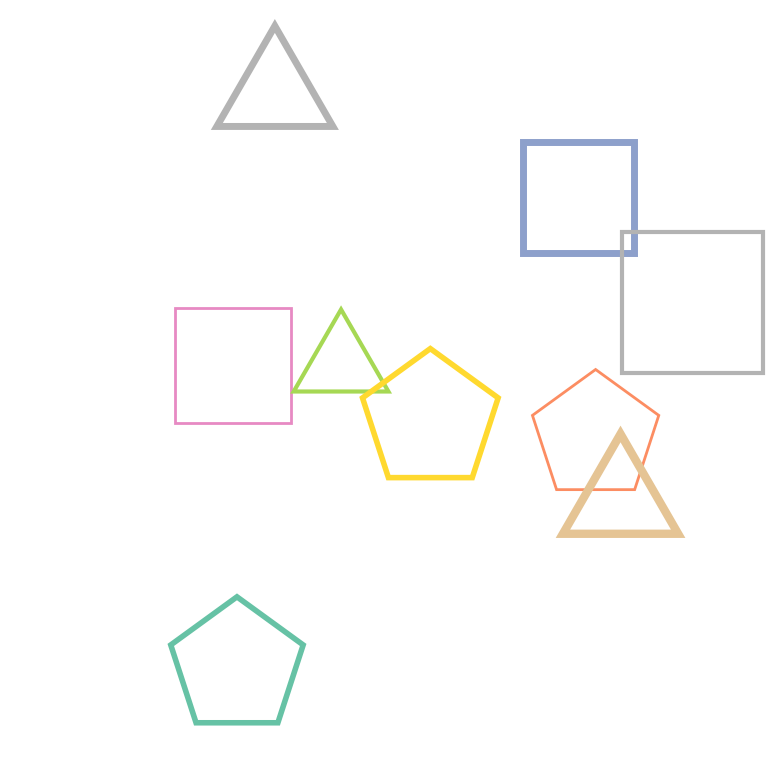[{"shape": "pentagon", "thickness": 2, "radius": 0.45, "center": [0.308, 0.134]}, {"shape": "pentagon", "thickness": 1, "radius": 0.43, "center": [0.774, 0.434]}, {"shape": "square", "thickness": 2.5, "radius": 0.36, "center": [0.751, 0.744]}, {"shape": "square", "thickness": 1, "radius": 0.38, "center": [0.303, 0.525]}, {"shape": "triangle", "thickness": 1.5, "radius": 0.36, "center": [0.443, 0.527]}, {"shape": "pentagon", "thickness": 2, "radius": 0.46, "center": [0.559, 0.455]}, {"shape": "triangle", "thickness": 3, "radius": 0.43, "center": [0.806, 0.35]}, {"shape": "triangle", "thickness": 2.5, "radius": 0.44, "center": [0.357, 0.879]}, {"shape": "square", "thickness": 1.5, "radius": 0.46, "center": [0.899, 0.607]}]